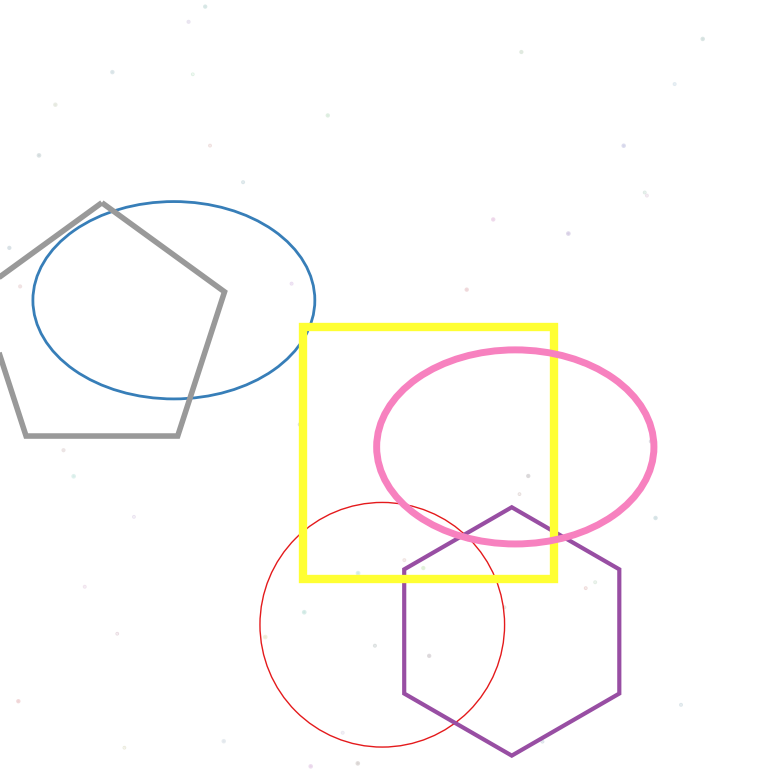[{"shape": "circle", "thickness": 0.5, "radius": 0.79, "center": [0.496, 0.189]}, {"shape": "oval", "thickness": 1, "radius": 0.92, "center": [0.226, 0.61]}, {"shape": "hexagon", "thickness": 1.5, "radius": 0.81, "center": [0.665, 0.18]}, {"shape": "square", "thickness": 3, "radius": 0.82, "center": [0.556, 0.411]}, {"shape": "oval", "thickness": 2.5, "radius": 0.9, "center": [0.669, 0.42]}, {"shape": "pentagon", "thickness": 2, "radius": 0.84, "center": [0.132, 0.569]}]